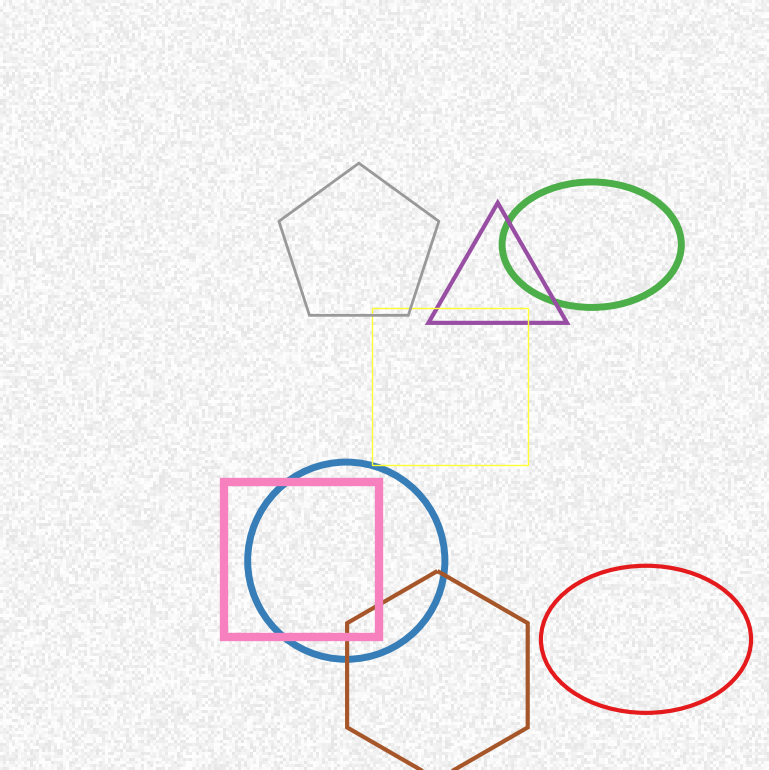[{"shape": "oval", "thickness": 1.5, "radius": 0.68, "center": [0.839, 0.17]}, {"shape": "circle", "thickness": 2.5, "radius": 0.64, "center": [0.45, 0.272]}, {"shape": "oval", "thickness": 2.5, "radius": 0.58, "center": [0.768, 0.682]}, {"shape": "triangle", "thickness": 1.5, "radius": 0.52, "center": [0.646, 0.633]}, {"shape": "square", "thickness": 0.5, "radius": 0.51, "center": [0.584, 0.498]}, {"shape": "hexagon", "thickness": 1.5, "radius": 0.68, "center": [0.568, 0.123]}, {"shape": "square", "thickness": 3, "radius": 0.5, "center": [0.392, 0.273]}, {"shape": "pentagon", "thickness": 1, "radius": 0.55, "center": [0.466, 0.679]}]